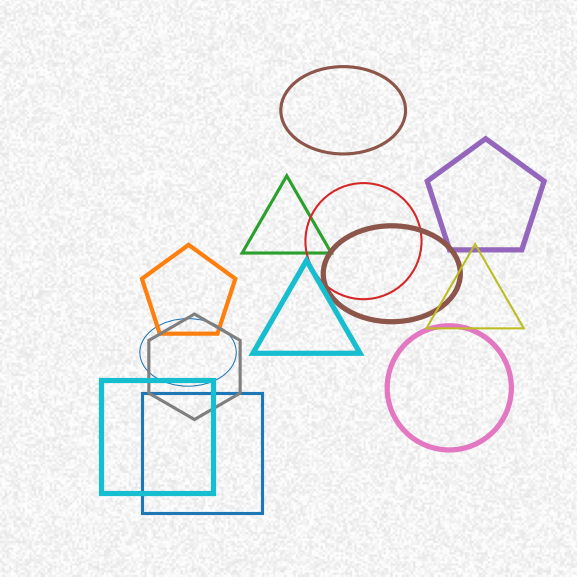[{"shape": "oval", "thickness": 0.5, "radius": 0.42, "center": [0.326, 0.389]}, {"shape": "square", "thickness": 1.5, "radius": 0.52, "center": [0.35, 0.215]}, {"shape": "pentagon", "thickness": 2, "radius": 0.43, "center": [0.327, 0.49]}, {"shape": "triangle", "thickness": 1.5, "radius": 0.45, "center": [0.497, 0.606]}, {"shape": "circle", "thickness": 1, "radius": 0.5, "center": [0.629, 0.582]}, {"shape": "pentagon", "thickness": 2.5, "radius": 0.53, "center": [0.841, 0.653]}, {"shape": "oval", "thickness": 1.5, "radius": 0.54, "center": [0.594, 0.808]}, {"shape": "oval", "thickness": 2.5, "radius": 0.59, "center": [0.678, 0.525]}, {"shape": "circle", "thickness": 2.5, "radius": 0.54, "center": [0.778, 0.328]}, {"shape": "hexagon", "thickness": 1.5, "radius": 0.46, "center": [0.337, 0.364]}, {"shape": "triangle", "thickness": 1, "radius": 0.49, "center": [0.823, 0.479]}, {"shape": "square", "thickness": 2.5, "radius": 0.49, "center": [0.271, 0.243]}, {"shape": "triangle", "thickness": 2.5, "radius": 0.54, "center": [0.531, 0.441]}]